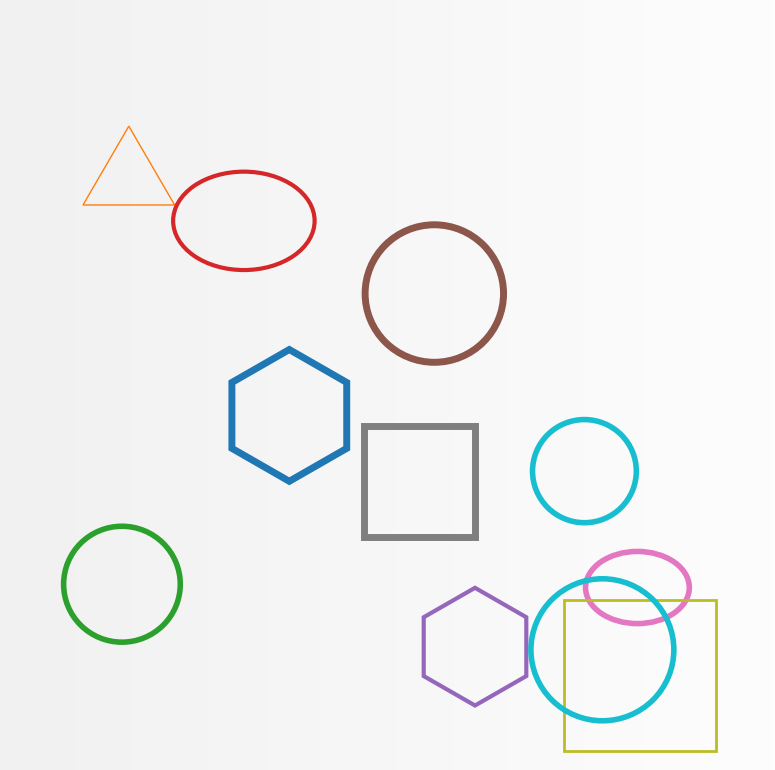[{"shape": "hexagon", "thickness": 2.5, "radius": 0.43, "center": [0.373, 0.461]}, {"shape": "triangle", "thickness": 0.5, "radius": 0.34, "center": [0.166, 0.768]}, {"shape": "circle", "thickness": 2, "radius": 0.38, "center": [0.157, 0.241]}, {"shape": "oval", "thickness": 1.5, "radius": 0.46, "center": [0.315, 0.713]}, {"shape": "hexagon", "thickness": 1.5, "radius": 0.38, "center": [0.613, 0.16]}, {"shape": "circle", "thickness": 2.5, "radius": 0.45, "center": [0.56, 0.619]}, {"shape": "oval", "thickness": 2, "radius": 0.33, "center": [0.822, 0.237]}, {"shape": "square", "thickness": 2.5, "radius": 0.36, "center": [0.541, 0.375]}, {"shape": "square", "thickness": 1, "radius": 0.49, "center": [0.826, 0.123]}, {"shape": "circle", "thickness": 2, "radius": 0.33, "center": [0.754, 0.388]}, {"shape": "circle", "thickness": 2, "radius": 0.46, "center": [0.777, 0.156]}]